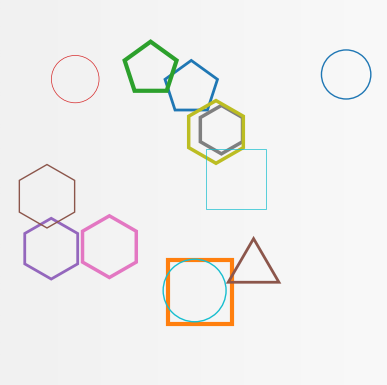[{"shape": "pentagon", "thickness": 2, "radius": 0.36, "center": [0.494, 0.772]}, {"shape": "circle", "thickness": 1, "radius": 0.32, "center": [0.893, 0.807]}, {"shape": "square", "thickness": 3, "radius": 0.41, "center": [0.516, 0.241]}, {"shape": "pentagon", "thickness": 3, "radius": 0.35, "center": [0.389, 0.821]}, {"shape": "circle", "thickness": 0.5, "radius": 0.31, "center": [0.194, 0.795]}, {"shape": "hexagon", "thickness": 2, "radius": 0.39, "center": [0.132, 0.354]}, {"shape": "triangle", "thickness": 2, "radius": 0.38, "center": [0.654, 0.305]}, {"shape": "hexagon", "thickness": 1, "radius": 0.41, "center": [0.121, 0.49]}, {"shape": "hexagon", "thickness": 2.5, "radius": 0.4, "center": [0.282, 0.359]}, {"shape": "hexagon", "thickness": 2.5, "radius": 0.31, "center": [0.571, 0.663]}, {"shape": "hexagon", "thickness": 2.5, "radius": 0.41, "center": [0.557, 0.657]}, {"shape": "circle", "thickness": 1, "radius": 0.41, "center": [0.502, 0.245]}, {"shape": "square", "thickness": 0.5, "radius": 0.39, "center": [0.608, 0.535]}]